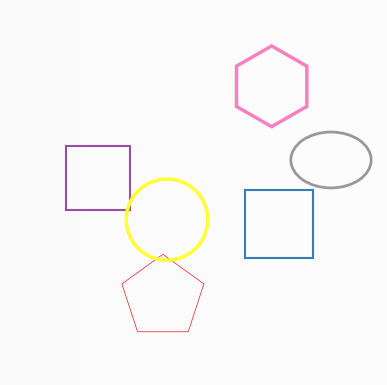[{"shape": "pentagon", "thickness": 0.5, "radius": 0.56, "center": [0.42, 0.228]}, {"shape": "square", "thickness": 1.5, "radius": 0.44, "center": [0.72, 0.419]}, {"shape": "square", "thickness": 1.5, "radius": 0.41, "center": [0.253, 0.538]}, {"shape": "circle", "thickness": 2.5, "radius": 0.53, "center": [0.431, 0.43]}, {"shape": "hexagon", "thickness": 2.5, "radius": 0.52, "center": [0.701, 0.776]}, {"shape": "oval", "thickness": 2, "radius": 0.52, "center": [0.854, 0.585]}]